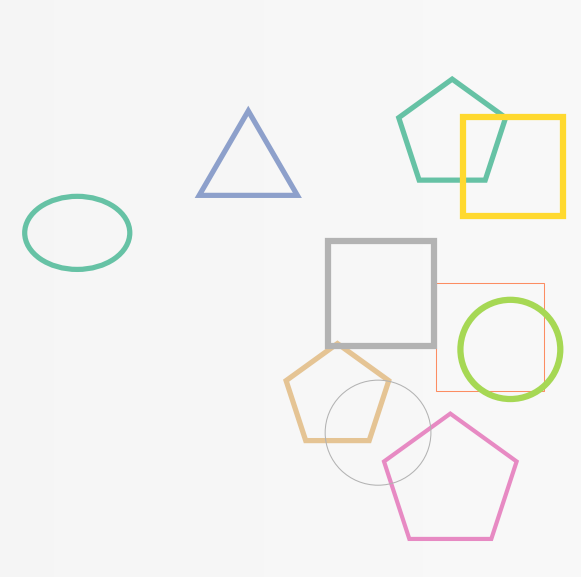[{"shape": "pentagon", "thickness": 2.5, "radius": 0.48, "center": [0.778, 0.765]}, {"shape": "oval", "thickness": 2.5, "radius": 0.45, "center": [0.133, 0.596]}, {"shape": "square", "thickness": 0.5, "radius": 0.47, "center": [0.842, 0.416]}, {"shape": "triangle", "thickness": 2.5, "radius": 0.49, "center": [0.427, 0.71]}, {"shape": "pentagon", "thickness": 2, "radius": 0.6, "center": [0.775, 0.163]}, {"shape": "circle", "thickness": 3, "radius": 0.43, "center": [0.878, 0.394]}, {"shape": "square", "thickness": 3, "radius": 0.43, "center": [0.883, 0.711]}, {"shape": "pentagon", "thickness": 2.5, "radius": 0.46, "center": [0.581, 0.311]}, {"shape": "square", "thickness": 3, "radius": 0.46, "center": [0.655, 0.491]}, {"shape": "circle", "thickness": 0.5, "radius": 0.45, "center": [0.65, 0.25]}]